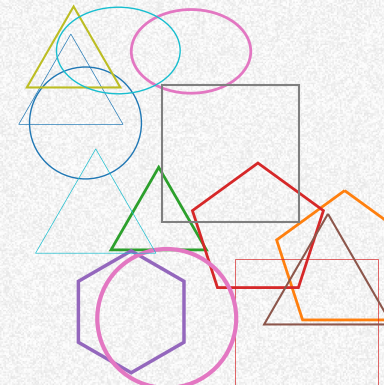[{"shape": "triangle", "thickness": 0.5, "radius": 0.78, "center": [0.184, 0.755]}, {"shape": "circle", "thickness": 1, "radius": 0.73, "center": [0.222, 0.681]}, {"shape": "pentagon", "thickness": 2, "radius": 0.93, "center": [0.895, 0.319]}, {"shape": "triangle", "thickness": 2, "radius": 0.72, "center": [0.412, 0.422]}, {"shape": "square", "thickness": 0.5, "radius": 0.93, "center": [0.796, 0.141]}, {"shape": "pentagon", "thickness": 2, "radius": 0.89, "center": [0.67, 0.398]}, {"shape": "hexagon", "thickness": 2.5, "radius": 0.79, "center": [0.341, 0.19]}, {"shape": "triangle", "thickness": 1.5, "radius": 0.96, "center": [0.852, 0.253]}, {"shape": "oval", "thickness": 2, "radius": 0.78, "center": [0.496, 0.867]}, {"shape": "circle", "thickness": 3, "radius": 0.9, "center": [0.433, 0.173]}, {"shape": "square", "thickness": 1.5, "radius": 0.89, "center": [0.599, 0.602]}, {"shape": "triangle", "thickness": 1.5, "radius": 0.7, "center": [0.191, 0.843]}, {"shape": "oval", "thickness": 1, "radius": 0.8, "center": [0.307, 0.869]}, {"shape": "triangle", "thickness": 0.5, "radius": 0.9, "center": [0.249, 0.433]}]